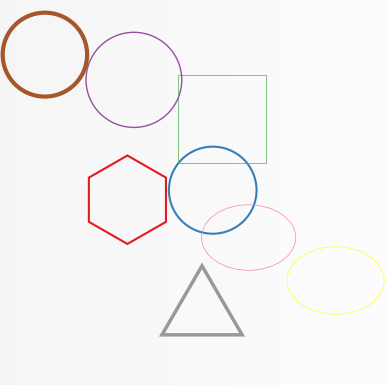[{"shape": "hexagon", "thickness": 1.5, "radius": 0.57, "center": [0.329, 0.481]}, {"shape": "circle", "thickness": 1.5, "radius": 0.57, "center": [0.549, 0.506]}, {"shape": "square", "thickness": 0.5, "radius": 0.57, "center": [0.573, 0.69]}, {"shape": "circle", "thickness": 1, "radius": 0.62, "center": [0.346, 0.793]}, {"shape": "oval", "thickness": 0.5, "radius": 0.63, "center": [0.866, 0.271]}, {"shape": "circle", "thickness": 3, "radius": 0.54, "center": [0.116, 0.858]}, {"shape": "oval", "thickness": 0.5, "radius": 0.61, "center": [0.642, 0.383]}, {"shape": "triangle", "thickness": 2.5, "radius": 0.6, "center": [0.521, 0.19]}]